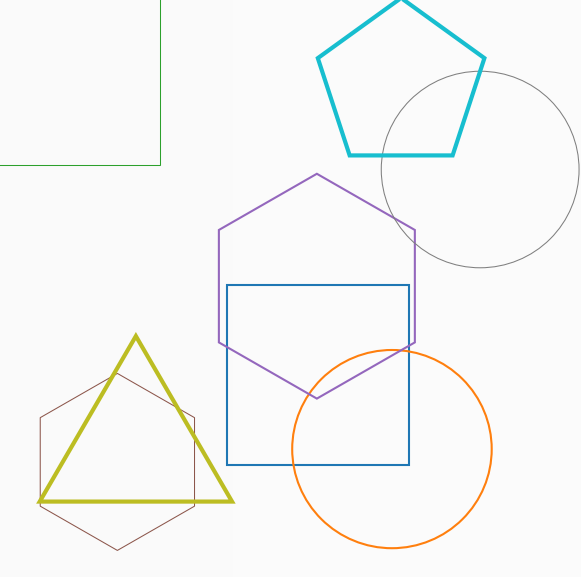[{"shape": "square", "thickness": 1, "radius": 0.78, "center": [0.547, 0.35]}, {"shape": "circle", "thickness": 1, "radius": 0.86, "center": [0.674, 0.221]}, {"shape": "square", "thickness": 0.5, "radius": 0.74, "center": [0.127, 0.861]}, {"shape": "hexagon", "thickness": 1, "radius": 0.97, "center": [0.545, 0.504]}, {"shape": "hexagon", "thickness": 0.5, "radius": 0.77, "center": [0.202, 0.199]}, {"shape": "circle", "thickness": 0.5, "radius": 0.85, "center": [0.826, 0.706]}, {"shape": "triangle", "thickness": 2, "radius": 0.96, "center": [0.234, 0.226]}, {"shape": "pentagon", "thickness": 2, "radius": 0.75, "center": [0.69, 0.852]}]